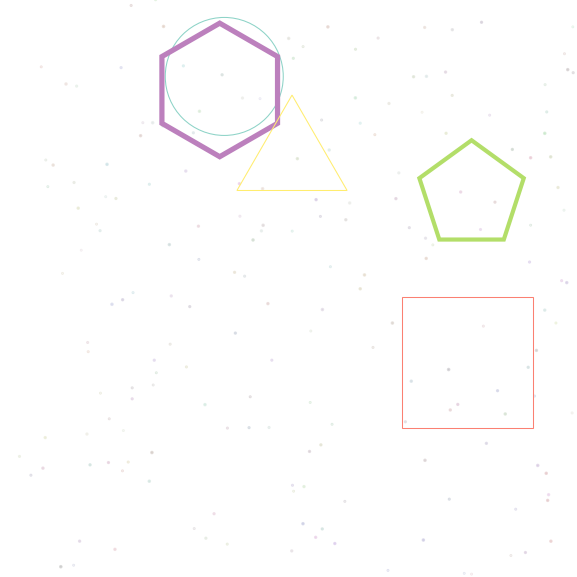[{"shape": "circle", "thickness": 0.5, "radius": 0.51, "center": [0.388, 0.867]}, {"shape": "square", "thickness": 0.5, "radius": 0.57, "center": [0.81, 0.372]}, {"shape": "pentagon", "thickness": 2, "radius": 0.48, "center": [0.817, 0.661]}, {"shape": "hexagon", "thickness": 2.5, "radius": 0.58, "center": [0.38, 0.843]}, {"shape": "triangle", "thickness": 0.5, "radius": 0.55, "center": [0.506, 0.724]}]